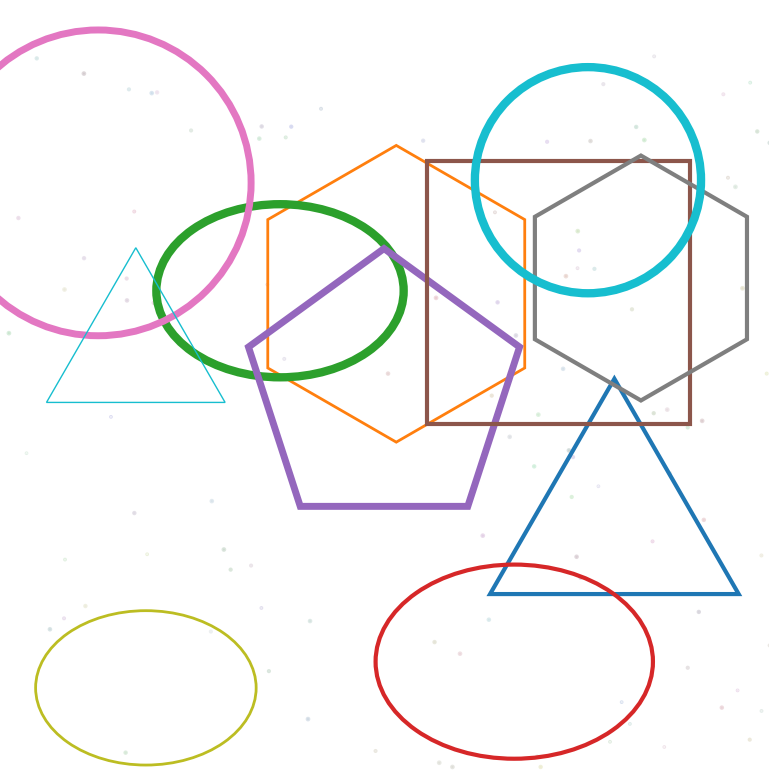[{"shape": "triangle", "thickness": 1.5, "radius": 0.93, "center": [0.798, 0.322]}, {"shape": "hexagon", "thickness": 1, "radius": 0.96, "center": [0.515, 0.618]}, {"shape": "oval", "thickness": 3, "radius": 0.8, "center": [0.364, 0.622]}, {"shape": "oval", "thickness": 1.5, "radius": 0.9, "center": [0.668, 0.141]}, {"shape": "pentagon", "thickness": 2.5, "radius": 0.93, "center": [0.499, 0.492]}, {"shape": "square", "thickness": 1.5, "radius": 0.85, "center": [0.726, 0.62]}, {"shape": "circle", "thickness": 2.5, "radius": 0.99, "center": [0.128, 0.763]}, {"shape": "hexagon", "thickness": 1.5, "radius": 0.8, "center": [0.832, 0.639]}, {"shape": "oval", "thickness": 1, "radius": 0.72, "center": [0.189, 0.107]}, {"shape": "circle", "thickness": 3, "radius": 0.73, "center": [0.764, 0.766]}, {"shape": "triangle", "thickness": 0.5, "radius": 0.67, "center": [0.176, 0.544]}]